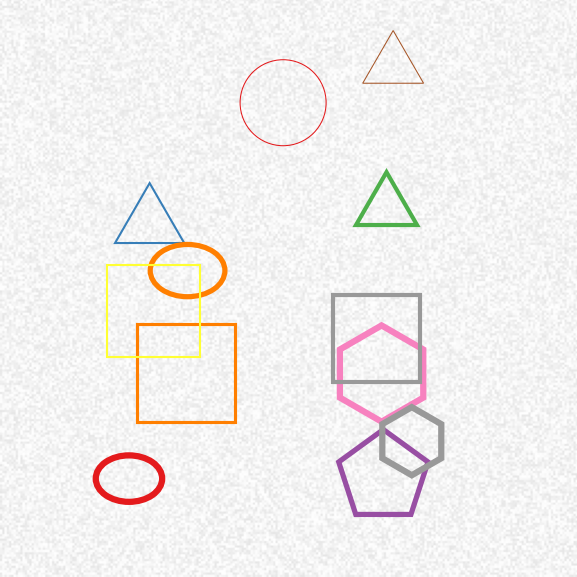[{"shape": "oval", "thickness": 3, "radius": 0.29, "center": [0.223, 0.17]}, {"shape": "circle", "thickness": 0.5, "radius": 0.37, "center": [0.49, 0.821]}, {"shape": "triangle", "thickness": 1, "radius": 0.35, "center": [0.259, 0.613]}, {"shape": "triangle", "thickness": 2, "radius": 0.31, "center": [0.669, 0.64]}, {"shape": "pentagon", "thickness": 2.5, "radius": 0.41, "center": [0.664, 0.174]}, {"shape": "oval", "thickness": 2.5, "radius": 0.32, "center": [0.325, 0.531]}, {"shape": "square", "thickness": 1.5, "radius": 0.42, "center": [0.322, 0.354]}, {"shape": "square", "thickness": 1, "radius": 0.4, "center": [0.266, 0.461]}, {"shape": "triangle", "thickness": 0.5, "radius": 0.3, "center": [0.681, 0.885]}, {"shape": "hexagon", "thickness": 3, "radius": 0.42, "center": [0.661, 0.352]}, {"shape": "square", "thickness": 2, "radius": 0.38, "center": [0.652, 0.413]}, {"shape": "hexagon", "thickness": 3, "radius": 0.29, "center": [0.713, 0.235]}]